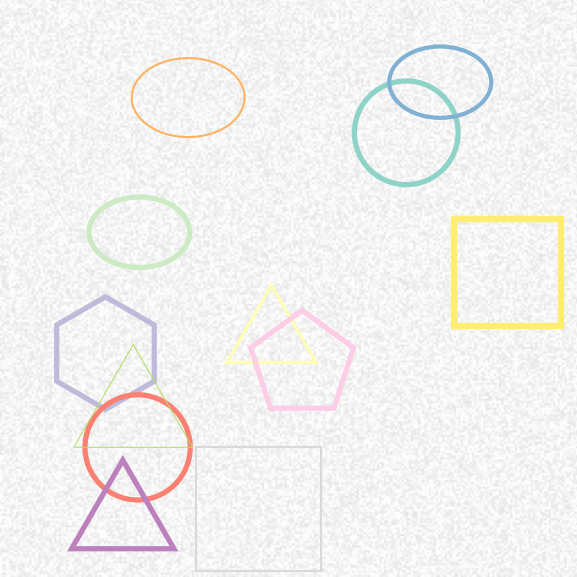[{"shape": "circle", "thickness": 2.5, "radius": 0.45, "center": [0.704, 0.769]}, {"shape": "triangle", "thickness": 1.5, "radius": 0.45, "center": [0.47, 0.416]}, {"shape": "hexagon", "thickness": 2.5, "radius": 0.49, "center": [0.183, 0.388]}, {"shape": "circle", "thickness": 2.5, "radius": 0.46, "center": [0.238, 0.224]}, {"shape": "oval", "thickness": 2, "radius": 0.44, "center": [0.762, 0.857]}, {"shape": "oval", "thickness": 1, "radius": 0.49, "center": [0.326, 0.83]}, {"shape": "triangle", "thickness": 0.5, "radius": 0.59, "center": [0.231, 0.284]}, {"shape": "pentagon", "thickness": 2.5, "radius": 0.47, "center": [0.523, 0.368]}, {"shape": "square", "thickness": 1, "radius": 0.54, "center": [0.448, 0.118]}, {"shape": "triangle", "thickness": 2.5, "radius": 0.51, "center": [0.213, 0.1]}, {"shape": "oval", "thickness": 2.5, "radius": 0.44, "center": [0.241, 0.597]}, {"shape": "square", "thickness": 3, "radius": 0.46, "center": [0.879, 0.528]}]